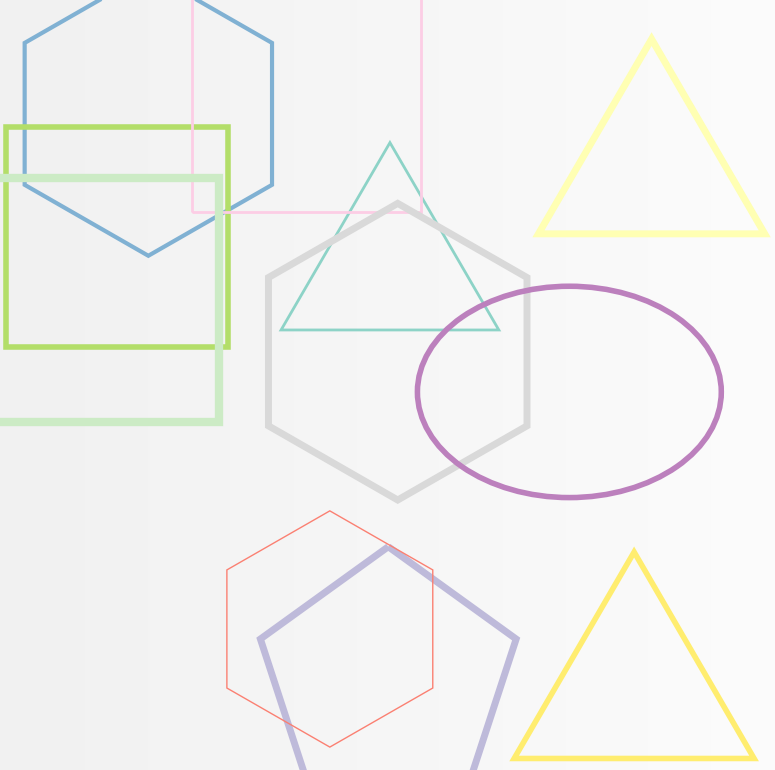[{"shape": "triangle", "thickness": 1, "radius": 0.81, "center": [0.503, 0.653]}, {"shape": "triangle", "thickness": 2.5, "radius": 0.84, "center": [0.841, 0.781]}, {"shape": "pentagon", "thickness": 2.5, "radius": 0.87, "center": [0.501, 0.116]}, {"shape": "hexagon", "thickness": 0.5, "radius": 0.77, "center": [0.426, 0.183]}, {"shape": "hexagon", "thickness": 1.5, "radius": 0.92, "center": [0.191, 0.852]}, {"shape": "square", "thickness": 2, "radius": 0.71, "center": [0.151, 0.692]}, {"shape": "square", "thickness": 1, "radius": 0.74, "center": [0.396, 0.873]}, {"shape": "hexagon", "thickness": 2.5, "radius": 0.96, "center": [0.513, 0.543]}, {"shape": "oval", "thickness": 2, "radius": 0.98, "center": [0.735, 0.491]}, {"shape": "square", "thickness": 3, "radius": 0.79, "center": [0.124, 0.61]}, {"shape": "triangle", "thickness": 2, "radius": 0.89, "center": [0.818, 0.104]}]